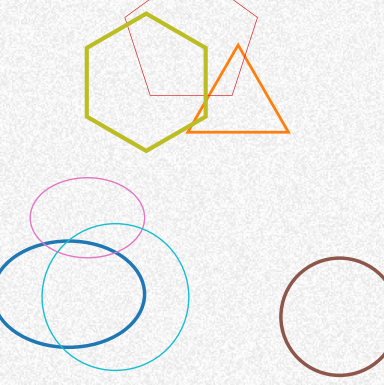[{"shape": "oval", "thickness": 2.5, "radius": 0.99, "center": [0.178, 0.236]}, {"shape": "triangle", "thickness": 2, "radius": 0.75, "center": [0.619, 0.732]}, {"shape": "pentagon", "thickness": 0.5, "radius": 0.91, "center": [0.497, 0.899]}, {"shape": "circle", "thickness": 2.5, "radius": 0.76, "center": [0.882, 0.177]}, {"shape": "oval", "thickness": 1, "radius": 0.74, "center": [0.227, 0.434]}, {"shape": "hexagon", "thickness": 3, "radius": 0.89, "center": [0.38, 0.786]}, {"shape": "circle", "thickness": 1, "radius": 0.95, "center": [0.3, 0.228]}]